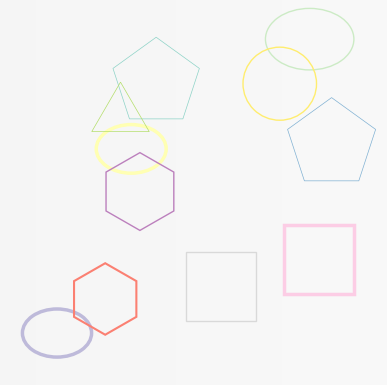[{"shape": "pentagon", "thickness": 0.5, "radius": 0.59, "center": [0.403, 0.786]}, {"shape": "oval", "thickness": 2.5, "radius": 0.45, "center": [0.339, 0.613]}, {"shape": "oval", "thickness": 2.5, "radius": 0.45, "center": [0.147, 0.135]}, {"shape": "hexagon", "thickness": 1.5, "radius": 0.46, "center": [0.271, 0.223]}, {"shape": "pentagon", "thickness": 0.5, "radius": 0.6, "center": [0.856, 0.627]}, {"shape": "triangle", "thickness": 0.5, "radius": 0.43, "center": [0.311, 0.701]}, {"shape": "square", "thickness": 2.5, "radius": 0.45, "center": [0.824, 0.326]}, {"shape": "square", "thickness": 1, "radius": 0.45, "center": [0.571, 0.257]}, {"shape": "hexagon", "thickness": 1, "radius": 0.5, "center": [0.361, 0.503]}, {"shape": "oval", "thickness": 1, "radius": 0.57, "center": [0.799, 0.898]}, {"shape": "circle", "thickness": 1, "radius": 0.47, "center": [0.722, 0.783]}]